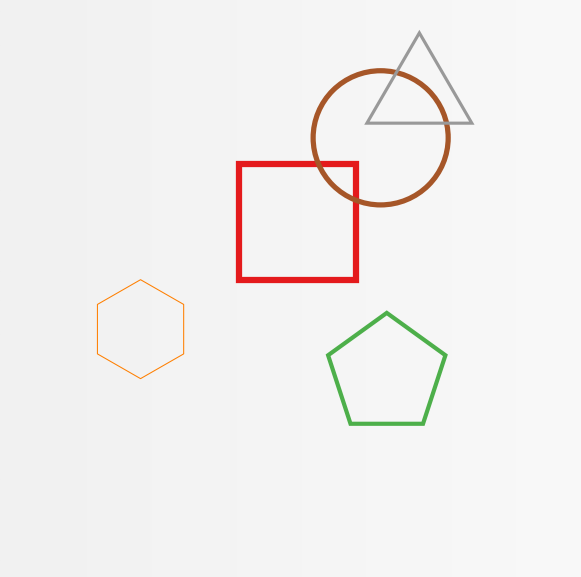[{"shape": "square", "thickness": 3, "radius": 0.5, "center": [0.512, 0.614]}, {"shape": "pentagon", "thickness": 2, "radius": 0.53, "center": [0.665, 0.351]}, {"shape": "hexagon", "thickness": 0.5, "radius": 0.43, "center": [0.242, 0.429]}, {"shape": "circle", "thickness": 2.5, "radius": 0.58, "center": [0.655, 0.76]}, {"shape": "triangle", "thickness": 1.5, "radius": 0.52, "center": [0.721, 0.838]}]